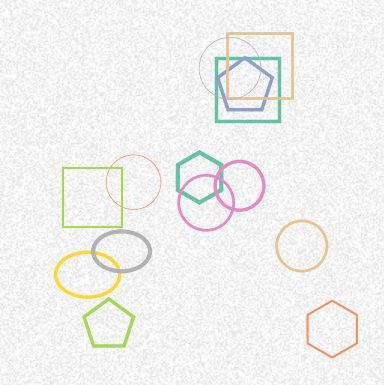[{"shape": "hexagon", "thickness": 3, "radius": 0.33, "center": [0.518, 0.539]}, {"shape": "square", "thickness": 2.5, "radius": 0.41, "center": [0.644, 0.768]}, {"shape": "hexagon", "thickness": 1.5, "radius": 0.37, "center": [0.863, 0.145]}, {"shape": "circle", "thickness": 0.5, "radius": 0.36, "center": [0.347, 0.527]}, {"shape": "pentagon", "thickness": 2.5, "radius": 0.37, "center": [0.636, 0.775]}, {"shape": "circle", "thickness": 2, "radius": 0.36, "center": [0.536, 0.473]}, {"shape": "circle", "thickness": 2.5, "radius": 0.32, "center": [0.622, 0.517]}, {"shape": "square", "thickness": 1.5, "radius": 0.38, "center": [0.239, 0.487]}, {"shape": "pentagon", "thickness": 2.5, "radius": 0.34, "center": [0.283, 0.156]}, {"shape": "oval", "thickness": 2.5, "radius": 0.42, "center": [0.228, 0.287]}, {"shape": "square", "thickness": 2, "radius": 0.42, "center": [0.674, 0.83]}, {"shape": "circle", "thickness": 2, "radius": 0.33, "center": [0.784, 0.361]}, {"shape": "circle", "thickness": 0.5, "radius": 0.4, "center": [0.597, 0.823]}, {"shape": "oval", "thickness": 3, "radius": 0.37, "center": [0.316, 0.347]}]